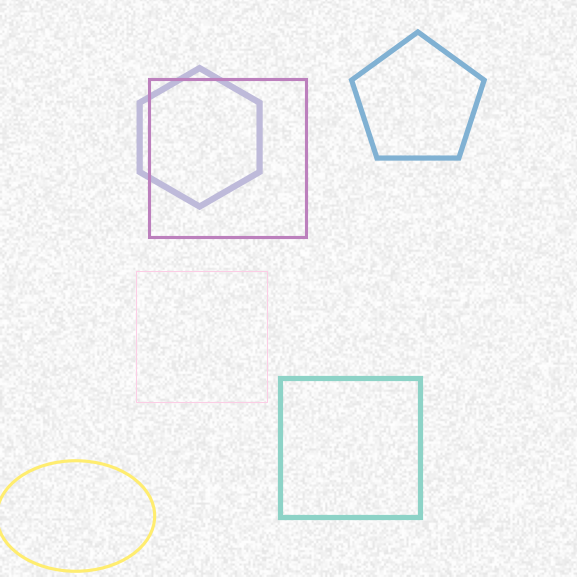[{"shape": "square", "thickness": 2.5, "radius": 0.6, "center": [0.606, 0.224]}, {"shape": "hexagon", "thickness": 3, "radius": 0.6, "center": [0.346, 0.761]}, {"shape": "pentagon", "thickness": 2.5, "radius": 0.6, "center": [0.724, 0.823]}, {"shape": "square", "thickness": 0.5, "radius": 0.57, "center": [0.349, 0.416]}, {"shape": "square", "thickness": 1.5, "radius": 0.68, "center": [0.393, 0.726]}, {"shape": "oval", "thickness": 1.5, "radius": 0.68, "center": [0.131, 0.106]}]